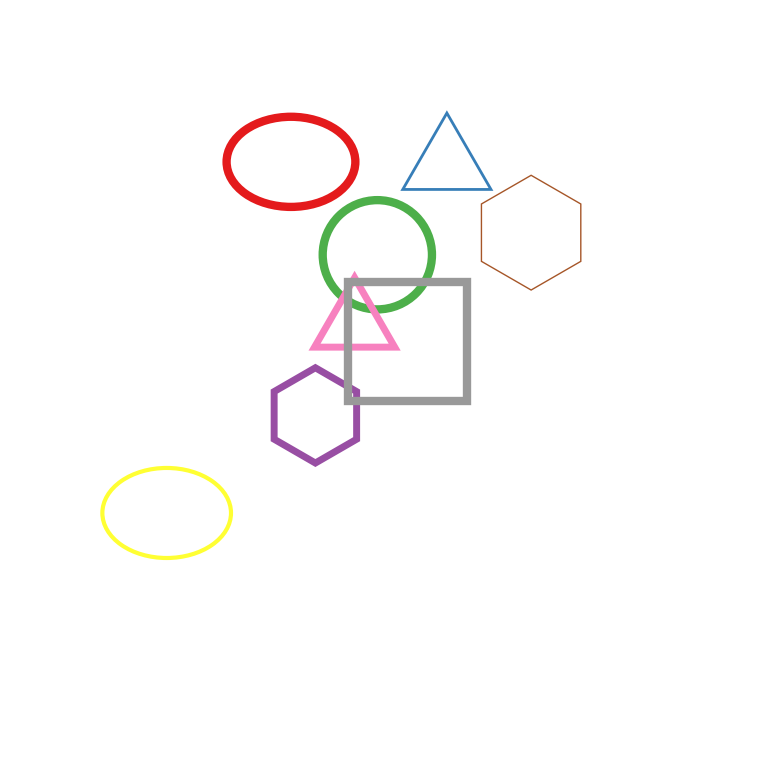[{"shape": "oval", "thickness": 3, "radius": 0.42, "center": [0.378, 0.79]}, {"shape": "triangle", "thickness": 1, "radius": 0.33, "center": [0.58, 0.787]}, {"shape": "circle", "thickness": 3, "radius": 0.35, "center": [0.49, 0.669]}, {"shape": "hexagon", "thickness": 2.5, "radius": 0.31, "center": [0.41, 0.461]}, {"shape": "oval", "thickness": 1.5, "radius": 0.42, "center": [0.216, 0.334]}, {"shape": "hexagon", "thickness": 0.5, "radius": 0.37, "center": [0.69, 0.698]}, {"shape": "triangle", "thickness": 2.5, "radius": 0.3, "center": [0.461, 0.579]}, {"shape": "square", "thickness": 3, "radius": 0.39, "center": [0.529, 0.557]}]